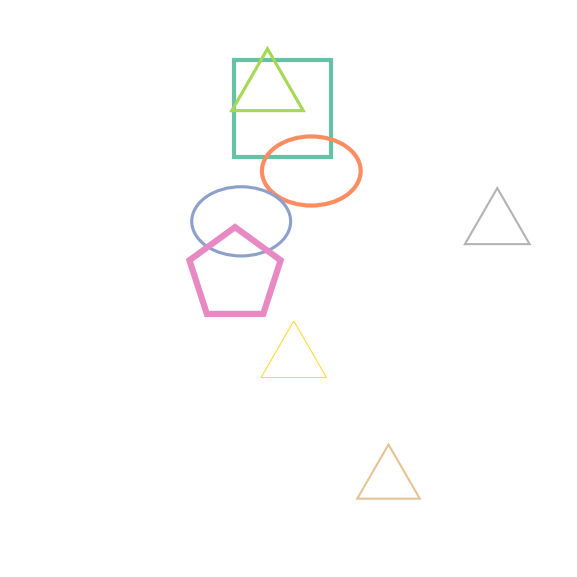[{"shape": "square", "thickness": 2, "radius": 0.42, "center": [0.489, 0.811]}, {"shape": "oval", "thickness": 2, "radius": 0.43, "center": [0.539, 0.703]}, {"shape": "oval", "thickness": 1.5, "radius": 0.43, "center": [0.418, 0.616]}, {"shape": "pentagon", "thickness": 3, "radius": 0.42, "center": [0.407, 0.523]}, {"shape": "triangle", "thickness": 1.5, "radius": 0.36, "center": [0.463, 0.843]}, {"shape": "triangle", "thickness": 0.5, "radius": 0.33, "center": [0.509, 0.378]}, {"shape": "triangle", "thickness": 1, "radius": 0.31, "center": [0.673, 0.167]}, {"shape": "triangle", "thickness": 1, "radius": 0.32, "center": [0.861, 0.609]}]